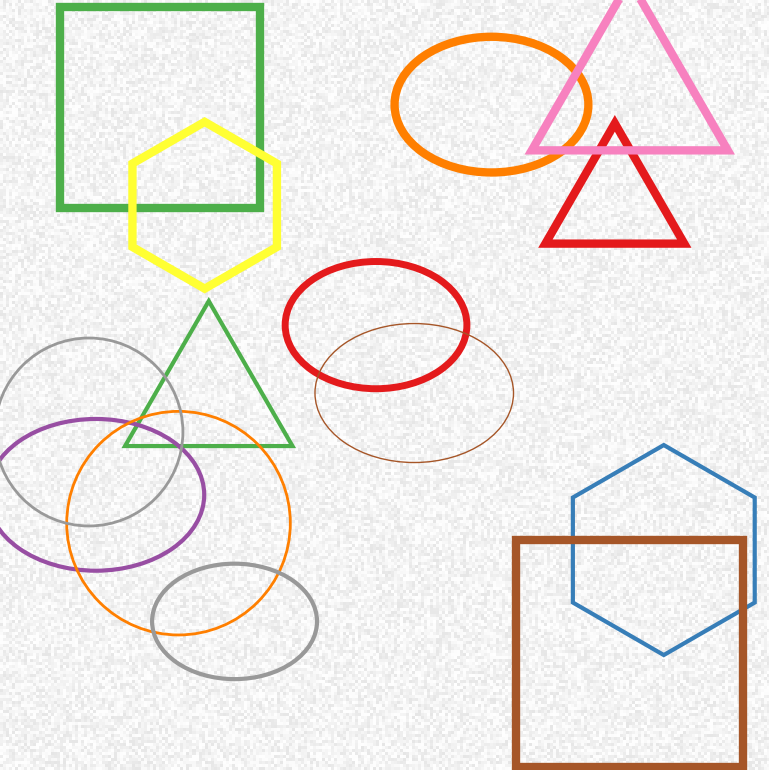[{"shape": "triangle", "thickness": 3, "radius": 0.52, "center": [0.798, 0.736]}, {"shape": "oval", "thickness": 2.5, "radius": 0.59, "center": [0.488, 0.578]}, {"shape": "hexagon", "thickness": 1.5, "radius": 0.68, "center": [0.862, 0.286]}, {"shape": "triangle", "thickness": 1.5, "radius": 0.63, "center": [0.271, 0.483]}, {"shape": "square", "thickness": 3, "radius": 0.65, "center": [0.208, 0.86]}, {"shape": "oval", "thickness": 1.5, "radius": 0.7, "center": [0.124, 0.357]}, {"shape": "circle", "thickness": 1, "radius": 0.73, "center": [0.232, 0.321]}, {"shape": "oval", "thickness": 3, "radius": 0.63, "center": [0.638, 0.864]}, {"shape": "hexagon", "thickness": 3, "radius": 0.54, "center": [0.266, 0.733]}, {"shape": "oval", "thickness": 0.5, "radius": 0.64, "center": [0.538, 0.49]}, {"shape": "square", "thickness": 3, "radius": 0.74, "center": [0.818, 0.151]}, {"shape": "triangle", "thickness": 3, "radius": 0.73, "center": [0.818, 0.878]}, {"shape": "circle", "thickness": 1, "radius": 0.61, "center": [0.115, 0.439]}, {"shape": "oval", "thickness": 1.5, "radius": 0.54, "center": [0.305, 0.193]}]